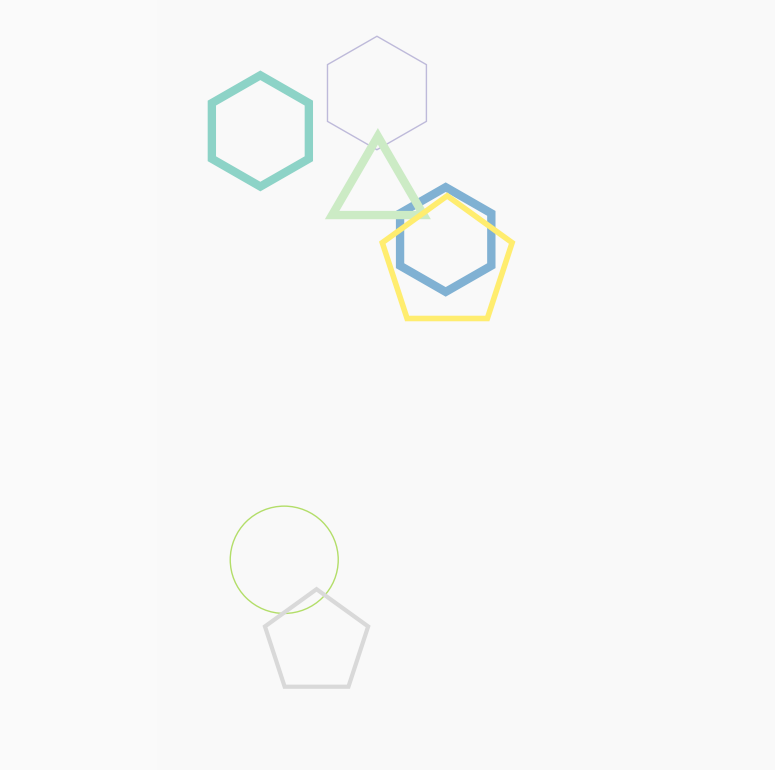[{"shape": "hexagon", "thickness": 3, "radius": 0.36, "center": [0.336, 0.83]}, {"shape": "hexagon", "thickness": 0.5, "radius": 0.37, "center": [0.486, 0.879]}, {"shape": "hexagon", "thickness": 3, "radius": 0.34, "center": [0.575, 0.689]}, {"shape": "circle", "thickness": 0.5, "radius": 0.35, "center": [0.367, 0.273]}, {"shape": "pentagon", "thickness": 1.5, "radius": 0.35, "center": [0.408, 0.165]}, {"shape": "triangle", "thickness": 3, "radius": 0.34, "center": [0.488, 0.755]}, {"shape": "pentagon", "thickness": 2, "radius": 0.44, "center": [0.577, 0.658]}]